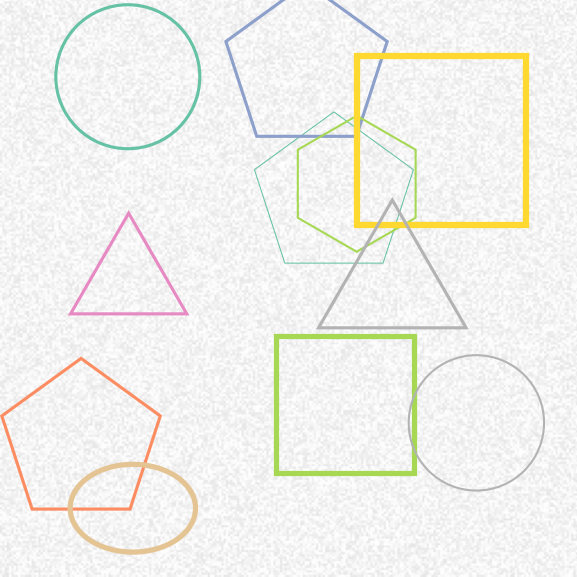[{"shape": "circle", "thickness": 1.5, "radius": 0.62, "center": [0.221, 0.866]}, {"shape": "pentagon", "thickness": 0.5, "radius": 0.72, "center": [0.578, 0.661]}, {"shape": "pentagon", "thickness": 1.5, "radius": 0.72, "center": [0.14, 0.234]}, {"shape": "pentagon", "thickness": 1.5, "radius": 0.73, "center": [0.531, 0.882]}, {"shape": "triangle", "thickness": 1.5, "radius": 0.58, "center": [0.223, 0.514]}, {"shape": "hexagon", "thickness": 1, "radius": 0.59, "center": [0.618, 0.681]}, {"shape": "square", "thickness": 2.5, "radius": 0.6, "center": [0.598, 0.299]}, {"shape": "square", "thickness": 3, "radius": 0.73, "center": [0.765, 0.756]}, {"shape": "oval", "thickness": 2.5, "radius": 0.54, "center": [0.23, 0.119]}, {"shape": "circle", "thickness": 1, "radius": 0.59, "center": [0.825, 0.267]}, {"shape": "triangle", "thickness": 1.5, "radius": 0.74, "center": [0.679, 0.505]}]